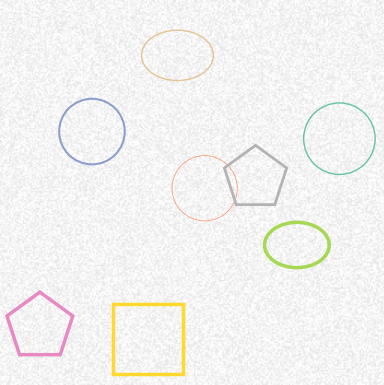[{"shape": "circle", "thickness": 1, "radius": 0.46, "center": [0.882, 0.64]}, {"shape": "circle", "thickness": 0.5, "radius": 0.42, "center": [0.532, 0.511]}, {"shape": "circle", "thickness": 1.5, "radius": 0.43, "center": [0.239, 0.658]}, {"shape": "pentagon", "thickness": 2.5, "radius": 0.45, "center": [0.104, 0.151]}, {"shape": "oval", "thickness": 2.5, "radius": 0.42, "center": [0.771, 0.364]}, {"shape": "square", "thickness": 2.5, "radius": 0.46, "center": [0.384, 0.119]}, {"shape": "oval", "thickness": 1, "radius": 0.47, "center": [0.461, 0.856]}, {"shape": "pentagon", "thickness": 2, "radius": 0.43, "center": [0.664, 0.537]}]